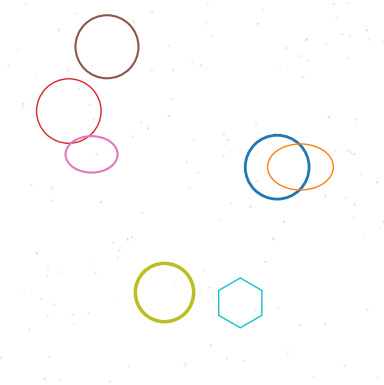[{"shape": "circle", "thickness": 2, "radius": 0.41, "center": [0.72, 0.566]}, {"shape": "oval", "thickness": 1, "radius": 0.43, "center": [0.78, 0.566]}, {"shape": "circle", "thickness": 1, "radius": 0.42, "center": [0.179, 0.712]}, {"shape": "circle", "thickness": 1.5, "radius": 0.41, "center": [0.278, 0.879]}, {"shape": "oval", "thickness": 1.5, "radius": 0.34, "center": [0.238, 0.599]}, {"shape": "circle", "thickness": 2.5, "radius": 0.38, "center": [0.427, 0.24]}, {"shape": "hexagon", "thickness": 1, "radius": 0.32, "center": [0.624, 0.213]}]